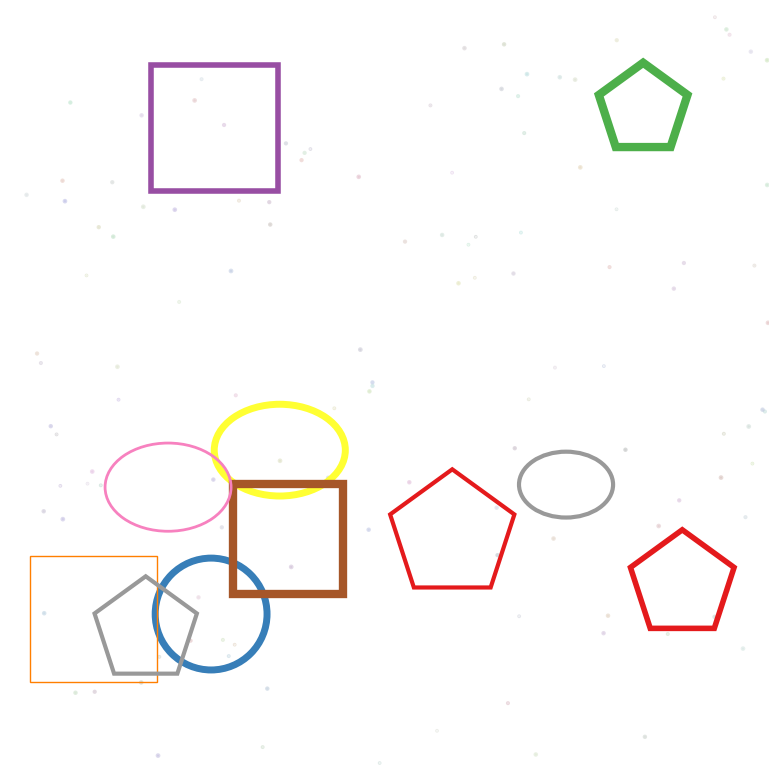[{"shape": "pentagon", "thickness": 1.5, "radius": 0.42, "center": [0.587, 0.306]}, {"shape": "pentagon", "thickness": 2, "radius": 0.35, "center": [0.886, 0.241]}, {"shape": "circle", "thickness": 2.5, "radius": 0.36, "center": [0.274, 0.203]}, {"shape": "pentagon", "thickness": 3, "radius": 0.3, "center": [0.835, 0.858]}, {"shape": "square", "thickness": 2, "radius": 0.41, "center": [0.278, 0.834]}, {"shape": "square", "thickness": 0.5, "radius": 0.41, "center": [0.121, 0.196]}, {"shape": "oval", "thickness": 2.5, "radius": 0.43, "center": [0.363, 0.415]}, {"shape": "square", "thickness": 3, "radius": 0.36, "center": [0.374, 0.3]}, {"shape": "oval", "thickness": 1, "radius": 0.41, "center": [0.218, 0.367]}, {"shape": "oval", "thickness": 1.5, "radius": 0.31, "center": [0.735, 0.371]}, {"shape": "pentagon", "thickness": 1.5, "radius": 0.35, "center": [0.189, 0.182]}]